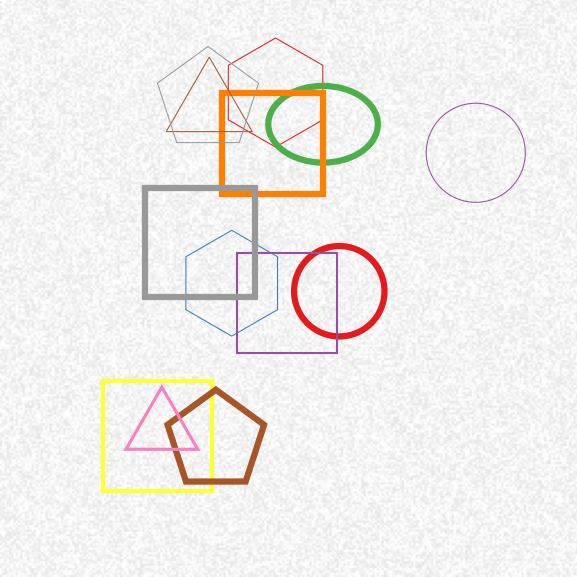[{"shape": "circle", "thickness": 3, "radius": 0.39, "center": [0.588, 0.495]}, {"shape": "hexagon", "thickness": 0.5, "radius": 0.47, "center": [0.477, 0.839]}, {"shape": "hexagon", "thickness": 0.5, "radius": 0.46, "center": [0.401, 0.509]}, {"shape": "oval", "thickness": 3, "radius": 0.47, "center": [0.559, 0.784]}, {"shape": "square", "thickness": 1, "radius": 0.43, "center": [0.497, 0.474]}, {"shape": "circle", "thickness": 0.5, "radius": 0.43, "center": [0.824, 0.735]}, {"shape": "square", "thickness": 3, "radius": 0.44, "center": [0.471, 0.751]}, {"shape": "square", "thickness": 2, "radius": 0.48, "center": [0.273, 0.245]}, {"shape": "pentagon", "thickness": 3, "radius": 0.44, "center": [0.374, 0.236]}, {"shape": "triangle", "thickness": 0.5, "radius": 0.43, "center": [0.362, 0.814]}, {"shape": "triangle", "thickness": 1.5, "radius": 0.36, "center": [0.28, 0.257]}, {"shape": "square", "thickness": 3, "radius": 0.47, "center": [0.346, 0.58]}, {"shape": "pentagon", "thickness": 0.5, "radius": 0.46, "center": [0.36, 0.827]}]